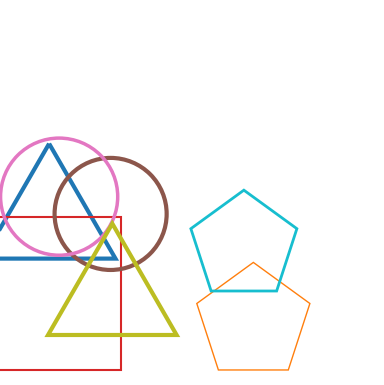[{"shape": "triangle", "thickness": 3, "radius": 1.0, "center": [0.128, 0.428]}, {"shape": "pentagon", "thickness": 1, "radius": 0.77, "center": [0.658, 0.164]}, {"shape": "square", "thickness": 1.5, "radius": 0.99, "center": [0.115, 0.236]}, {"shape": "circle", "thickness": 3, "radius": 0.73, "center": [0.287, 0.444]}, {"shape": "circle", "thickness": 2.5, "radius": 0.76, "center": [0.154, 0.489]}, {"shape": "triangle", "thickness": 3, "radius": 0.96, "center": [0.292, 0.226]}, {"shape": "pentagon", "thickness": 2, "radius": 0.72, "center": [0.633, 0.361]}]